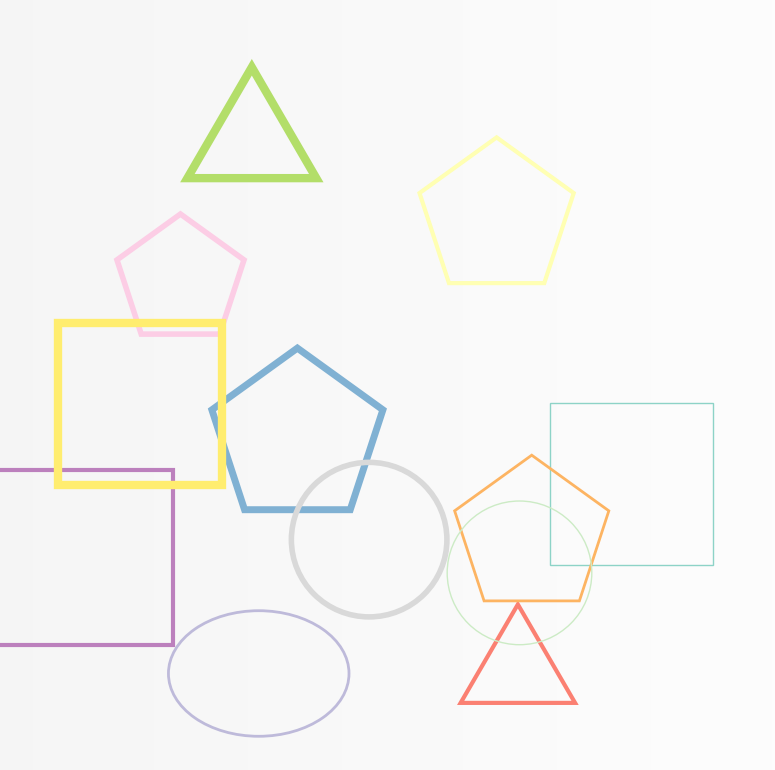[{"shape": "square", "thickness": 0.5, "radius": 0.53, "center": [0.815, 0.372]}, {"shape": "pentagon", "thickness": 1.5, "radius": 0.52, "center": [0.641, 0.717]}, {"shape": "oval", "thickness": 1, "radius": 0.58, "center": [0.334, 0.125]}, {"shape": "triangle", "thickness": 1.5, "radius": 0.43, "center": [0.668, 0.13]}, {"shape": "pentagon", "thickness": 2.5, "radius": 0.58, "center": [0.384, 0.432]}, {"shape": "pentagon", "thickness": 1, "radius": 0.52, "center": [0.686, 0.304]}, {"shape": "triangle", "thickness": 3, "radius": 0.48, "center": [0.325, 0.817]}, {"shape": "pentagon", "thickness": 2, "radius": 0.43, "center": [0.233, 0.636]}, {"shape": "circle", "thickness": 2, "radius": 0.5, "center": [0.476, 0.299]}, {"shape": "square", "thickness": 1.5, "radius": 0.57, "center": [0.109, 0.276]}, {"shape": "circle", "thickness": 0.5, "radius": 0.47, "center": [0.67, 0.256]}, {"shape": "square", "thickness": 3, "radius": 0.53, "center": [0.18, 0.475]}]